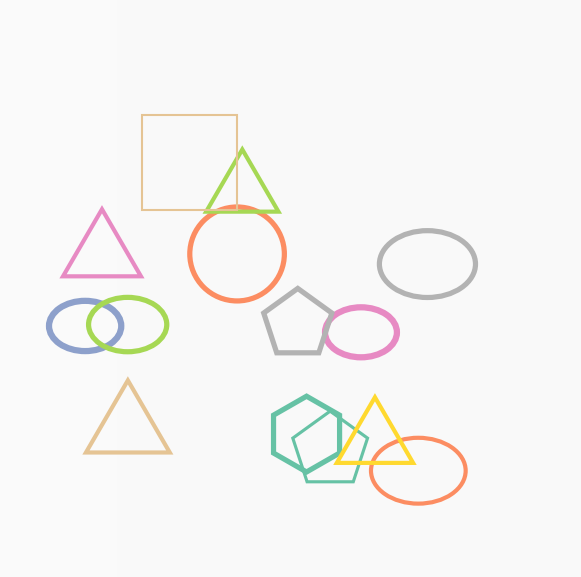[{"shape": "hexagon", "thickness": 2.5, "radius": 0.33, "center": [0.527, 0.247]}, {"shape": "pentagon", "thickness": 1.5, "radius": 0.34, "center": [0.568, 0.22]}, {"shape": "circle", "thickness": 2.5, "radius": 0.41, "center": [0.408, 0.559]}, {"shape": "oval", "thickness": 2, "radius": 0.41, "center": [0.72, 0.184]}, {"shape": "oval", "thickness": 3, "radius": 0.31, "center": [0.146, 0.435]}, {"shape": "triangle", "thickness": 2, "radius": 0.39, "center": [0.175, 0.559]}, {"shape": "oval", "thickness": 3, "radius": 0.31, "center": [0.621, 0.424]}, {"shape": "oval", "thickness": 2.5, "radius": 0.34, "center": [0.22, 0.437]}, {"shape": "triangle", "thickness": 2, "radius": 0.36, "center": [0.417, 0.669]}, {"shape": "triangle", "thickness": 2, "radius": 0.38, "center": [0.645, 0.235]}, {"shape": "triangle", "thickness": 2, "radius": 0.42, "center": [0.22, 0.257]}, {"shape": "square", "thickness": 1, "radius": 0.41, "center": [0.326, 0.718]}, {"shape": "pentagon", "thickness": 2.5, "radius": 0.31, "center": [0.512, 0.438]}, {"shape": "oval", "thickness": 2.5, "radius": 0.41, "center": [0.735, 0.542]}]